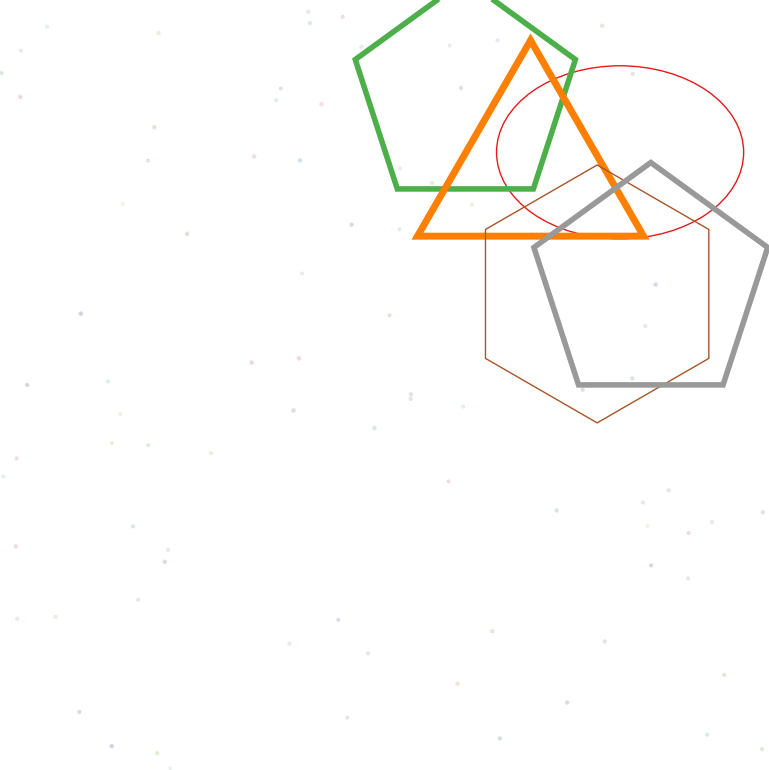[{"shape": "oval", "thickness": 0.5, "radius": 0.8, "center": [0.805, 0.802]}, {"shape": "pentagon", "thickness": 2, "radius": 0.75, "center": [0.604, 0.876]}, {"shape": "triangle", "thickness": 2.5, "radius": 0.85, "center": [0.689, 0.778]}, {"shape": "hexagon", "thickness": 0.5, "radius": 0.84, "center": [0.776, 0.618]}, {"shape": "pentagon", "thickness": 2, "radius": 0.8, "center": [0.845, 0.629]}]